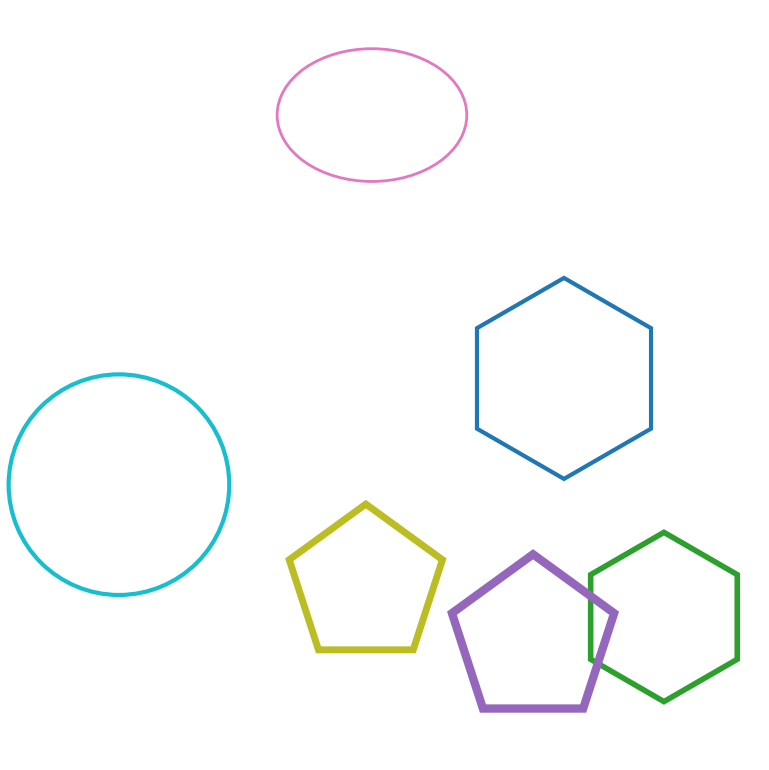[{"shape": "hexagon", "thickness": 1.5, "radius": 0.65, "center": [0.732, 0.509]}, {"shape": "hexagon", "thickness": 2, "radius": 0.55, "center": [0.862, 0.199]}, {"shape": "pentagon", "thickness": 3, "radius": 0.55, "center": [0.692, 0.169]}, {"shape": "oval", "thickness": 1, "radius": 0.62, "center": [0.483, 0.851]}, {"shape": "pentagon", "thickness": 2.5, "radius": 0.52, "center": [0.475, 0.241]}, {"shape": "circle", "thickness": 1.5, "radius": 0.72, "center": [0.154, 0.371]}]